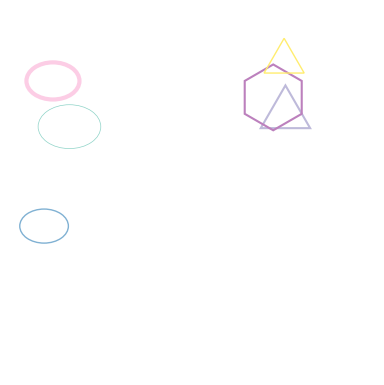[{"shape": "oval", "thickness": 0.5, "radius": 0.41, "center": [0.18, 0.671]}, {"shape": "triangle", "thickness": 1.5, "radius": 0.37, "center": [0.741, 0.704]}, {"shape": "oval", "thickness": 1, "radius": 0.32, "center": [0.114, 0.413]}, {"shape": "oval", "thickness": 3, "radius": 0.34, "center": [0.138, 0.79]}, {"shape": "hexagon", "thickness": 1.5, "radius": 0.43, "center": [0.71, 0.747]}, {"shape": "triangle", "thickness": 1, "radius": 0.3, "center": [0.738, 0.84]}]